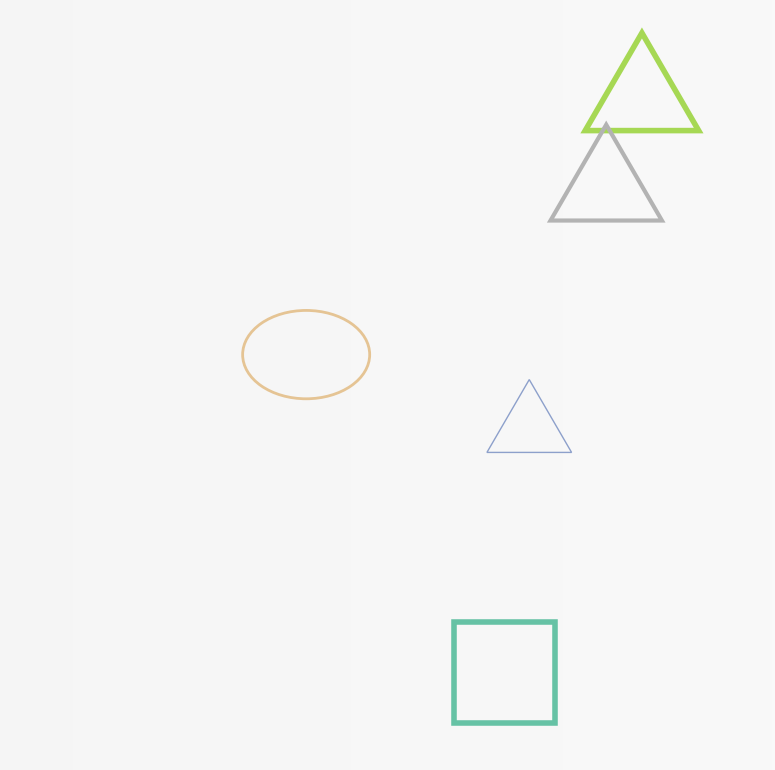[{"shape": "square", "thickness": 2, "radius": 0.33, "center": [0.651, 0.126]}, {"shape": "triangle", "thickness": 0.5, "radius": 0.32, "center": [0.683, 0.444]}, {"shape": "triangle", "thickness": 2, "radius": 0.42, "center": [0.828, 0.873]}, {"shape": "oval", "thickness": 1, "radius": 0.41, "center": [0.395, 0.539]}, {"shape": "triangle", "thickness": 1.5, "radius": 0.41, "center": [0.782, 0.755]}]